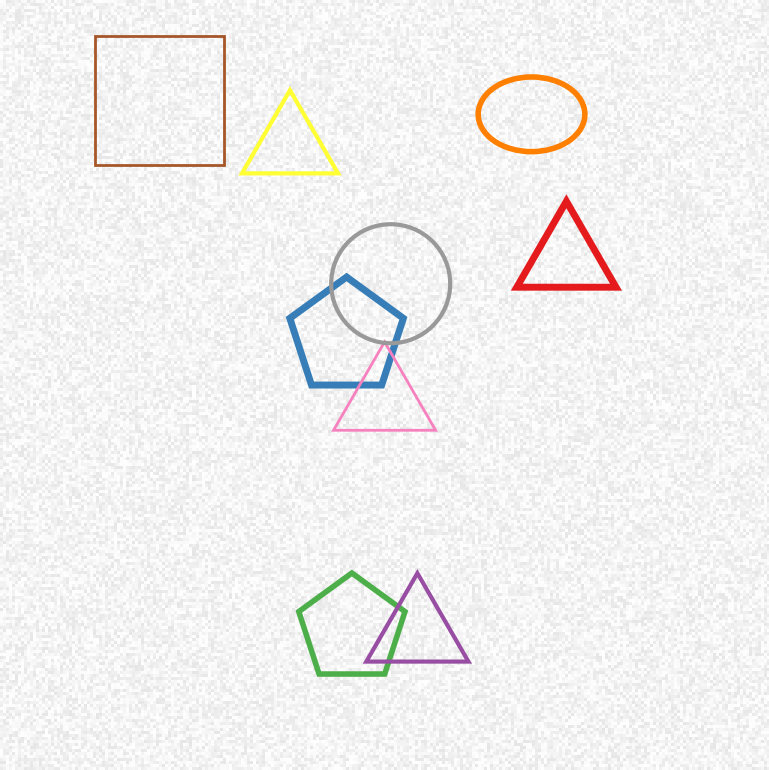[{"shape": "triangle", "thickness": 2.5, "radius": 0.37, "center": [0.736, 0.664]}, {"shape": "pentagon", "thickness": 2.5, "radius": 0.39, "center": [0.45, 0.563]}, {"shape": "pentagon", "thickness": 2, "radius": 0.36, "center": [0.457, 0.183]}, {"shape": "triangle", "thickness": 1.5, "radius": 0.38, "center": [0.542, 0.179]}, {"shape": "oval", "thickness": 2, "radius": 0.35, "center": [0.69, 0.852]}, {"shape": "triangle", "thickness": 1.5, "radius": 0.36, "center": [0.377, 0.811]}, {"shape": "square", "thickness": 1, "radius": 0.42, "center": [0.207, 0.869]}, {"shape": "triangle", "thickness": 1, "radius": 0.38, "center": [0.499, 0.479]}, {"shape": "circle", "thickness": 1.5, "radius": 0.39, "center": [0.507, 0.632]}]